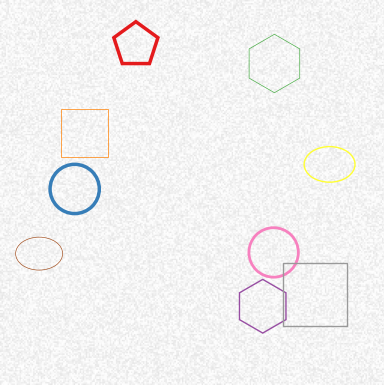[{"shape": "pentagon", "thickness": 2.5, "radius": 0.3, "center": [0.353, 0.884]}, {"shape": "circle", "thickness": 2.5, "radius": 0.32, "center": [0.194, 0.509]}, {"shape": "hexagon", "thickness": 0.5, "radius": 0.38, "center": [0.713, 0.835]}, {"shape": "hexagon", "thickness": 1, "radius": 0.35, "center": [0.682, 0.205]}, {"shape": "square", "thickness": 0.5, "radius": 0.31, "center": [0.219, 0.655]}, {"shape": "oval", "thickness": 1, "radius": 0.33, "center": [0.856, 0.573]}, {"shape": "oval", "thickness": 0.5, "radius": 0.31, "center": [0.102, 0.341]}, {"shape": "circle", "thickness": 2, "radius": 0.32, "center": [0.711, 0.344]}, {"shape": "square", "thickness": 1, "radius": 0.41, "center": [0.818, 0.235]}]